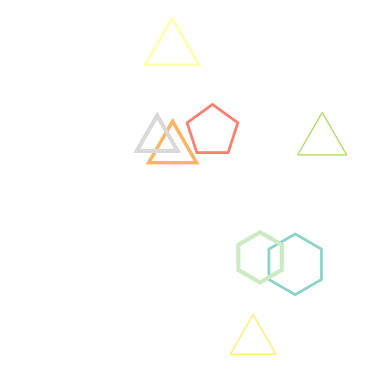[{"shape": "hexagon", "thickness": 2, "radius": 0.39, "center": [0.767, 0.313]}, {"shape": "triangle", "thickness": 2, "radius": 0.4, "center": [0.447, 0.872]}, {"shape": "pentagon", "thickness": 2, "radius": 0.35, "center": [0.552, 0.66]}, {"shape": "triangle", "thickness": 2.5, "radius": 0.36, "center": [0.448, 0.613]}, {"shape": "triangle", "thickness": 1, "radius": 0.37, "center": [0.837, 0.634]}, {"shape": "triangle", "thickness": 3, "radius": 0.31, "center": [0.408, 0.639]}, {"shape": "hexagon", "thickness": 3, "radius": 0.33, "center": [0.675, 0.332]}, {"shape": "triangle", "thickness": 1, "radius": 0.34, "center": [0.658, 0.114]}]